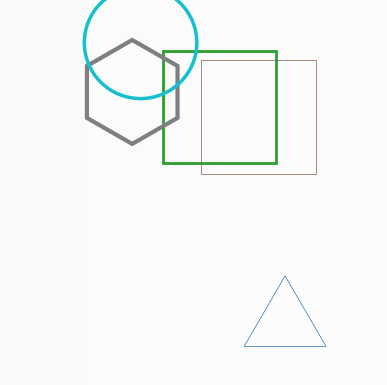[{"shape": "triangle", "thickness": 0.5, "radius": 0.61, "center": [0.736, 0.161]}, {"shape": "square", "thickness": 2, "radius": 0.73, "center": [0.566, 0.721]}, {"shape": "square", "thickness": 0.5, "radius": 0.74, "center": [0.667, 0.696]}, {"shape": "hexagon", "thickness": 3, "radius": 0.67, "center": [0.341, 0.761]}, {"shape": "circle", "thickness": 2.5, "radius": 0.73, "center": [0.363, 0.889]}]